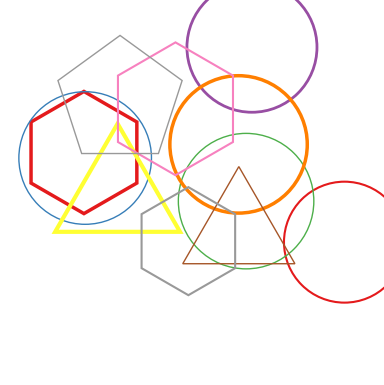[{"shape": "hexagon", "thickness": 2.5, "radius": 0.79, "center": [0.218, 0.604]}, {"shape": "circle", "thickness": 1.5, "radius": 0.79, "center": [0.895, 0.371]}, {"shape": "circle", "thickness": 1, "radius": 0.86, "center": [0.221, 0.59]}, {"shape": "circle", "thickness": 1, "radius": 0.88, "center": [0.639, 0.478]}, {"shape": "circle", "thickness": 2, "radius": 0.84, "center": [0.654, 0.877]}, {"shape": "circle", "thickness": 2.5, "radius": 0.89, "center": [0.62, 0.625]}, {"shape": "triangle", "thickness": 3, "radius": 0.94, "center": [0.305, 0.492]}, {"shape": "triangle", "thickness": 1, "radius": 0.84, "center": [0.62, 0.399]}, {"shape": "hexagon", "thickness": 1.5, "radius": 0.86, "center": [0.456, 0.717]}, {"shape": "pentagon", "thickness": 1, "radius": 0.85, "center": [0.312, 0.738]}, {"shape": "hexagon", "thickness": 1.5, "radius": 0.7, "center": [0.489, 0.374]}]